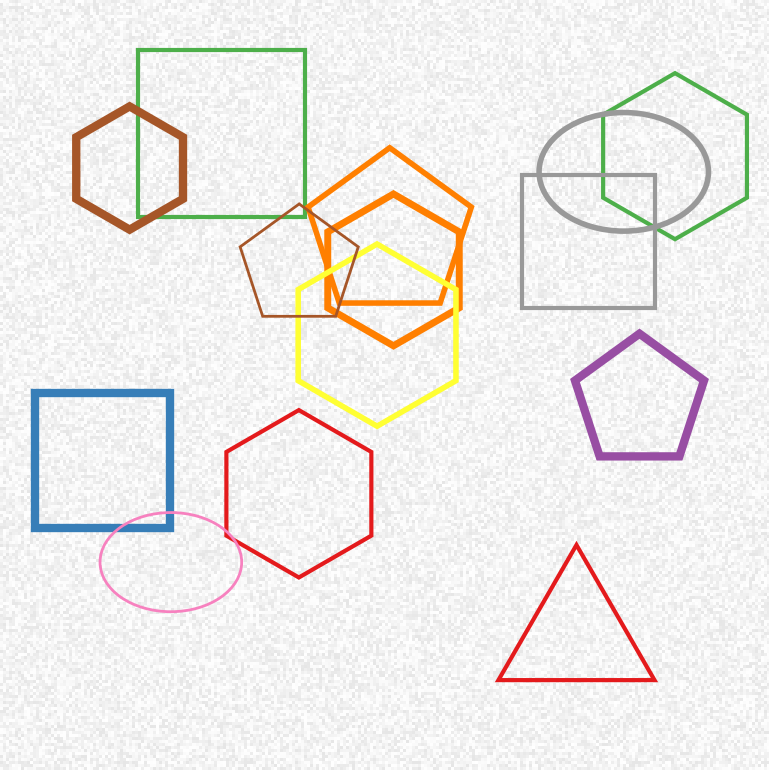[{"shape": "triangle", "thickness": 1.5, "radius": 0.59, "center": [0.749, 0.175]}, {"shape": "hexagon", "thickness": 1.5, "radius": 0.54, "center": [0.388, 0.359]}, {"shape": "square", "thickness": 3, "radius": 0.44, "center": [0.133, 0.402]}, {"shape": "hexagon", "thickness": 1.5, "radius": 0.54, "center": [0.877, 0.797]}, {"shape": "square", "thickness": 1.5, "radius": 0.54, "center": [0.287, 0.826]}, {"shape": "pentagon", "thickness": 3, "radius": 0.44, "center": [0.831, 0.479]}, {"shape": "pentagon", "thickness": 2, "radius": 0.56, "center": [0.506, 0.697]}, {"shape": "hexagon", "thickness": 2.5, "radius": 0.49, "center": [0.511, 0.649]}, {"shape": "hexagon", "thickness": 2, "radius": 0.59, "center": [0.49, 0.565]}, {"shape": "pentagon", "thickness": 1, "radius": 0.4, "center": [0.389, 0.654]}, {"shape": "hexagon", "thickness": 3, "radius": 0.4, "center": [0.168, 0.782]}, {"shape": "oval", "thickness": 1, "radius": 0.46, "center": [0.222, 0.27]}, {"shape": "oval", "thickness": 2, "radius": 0.55, "center": [0.81, 0.777]}, {"shape": "square", "thickness": 1.5, "radius": 0.43, "center": [0.764, 0.686]}]